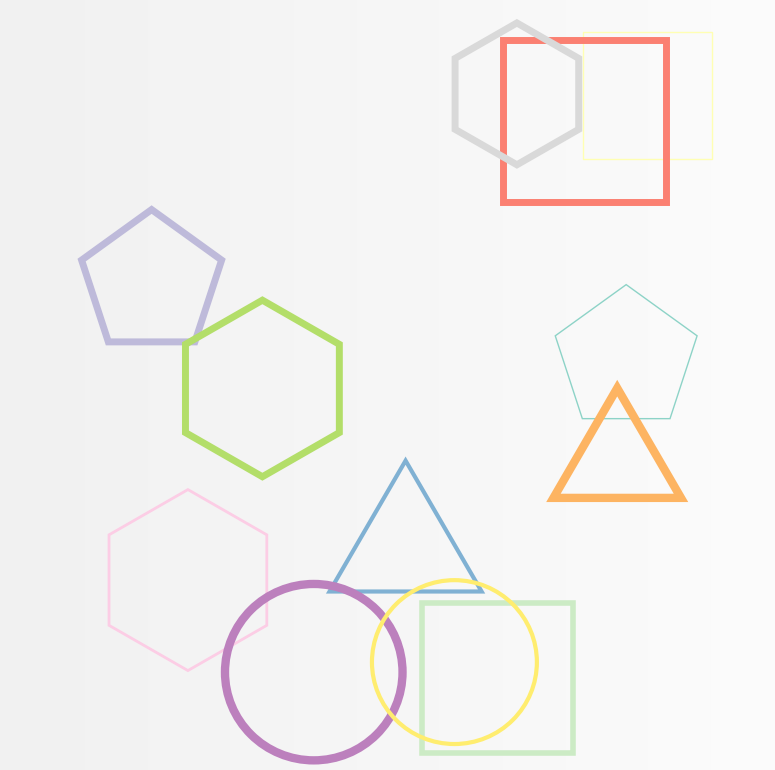[{"shape": "pentagon", "thickness": 0.5, "radius": 0.48, "center": [0.808, 0.534]}, {"shape": "square", "thickness": 0.5, "radius": 0.41, "center": [0.836, 0.876]}, {"shape": "pentagon", "thickness": 2.5, "radius": 0.47, "center": [0.196, 0.633]}, {"shape": "square", "thickness": 2.5, "radius": 0.53, "center": [0.754, 0.843]}, {"shape": "triangle", "thickness": 1.5, "radius": 0.57, "center": [0.523, 0.288]}, {"shape": "triangle", "thickness": 3, "radius": 0.48, "center": [0.796, 0.401]}, {"shape": "hexagon", "thickness": 2.5, "radius": 0.57, "center": [0.339, 0.496]}, {"shape": "hexagon", "thickness": 1, "radius": 0.59, "center": [0.242, 0.247]}, {"shape": "hexagon", "thickness": 2.5, "radius": 0.46, "center": [0.667, 0.878]}, {"shape": "circle", "thickness": 3, "radius": 0.57, "center": [0.405, 0.127]}, {"shape": "square", "thickness": 2, "radius": 0.49, "center": [0.642, 0.119]}, {"shape": "circle", "thickness": 1.5, "radius": 0.53, "center": [0.586, 0.14]}]